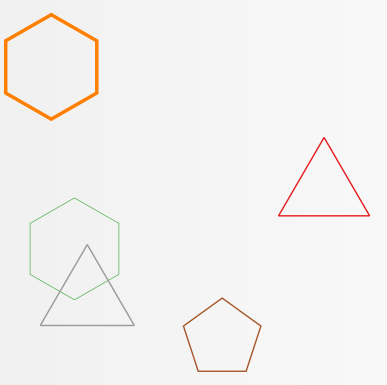[{"shape": "triangle", "thickness": 1, "radius": 0.68, "center": [0.836, 0.507]}, {"shape": "hexagon", "thickness": 0.5, "radius": 0.66, "center": [0.192, 0.354]}, {"shape": "hexagon", "thickness": 2.5, "radius": 0.68, "center": [0.132, 0.826]}, {"shape": "pentagon", "thickness": 1, "radius": 0.53, "center": [0.573, 0.121]}, {"shape": "triangle", "thickness": 1, "radius": 0.7, "center": [0.225, 0.225]}]